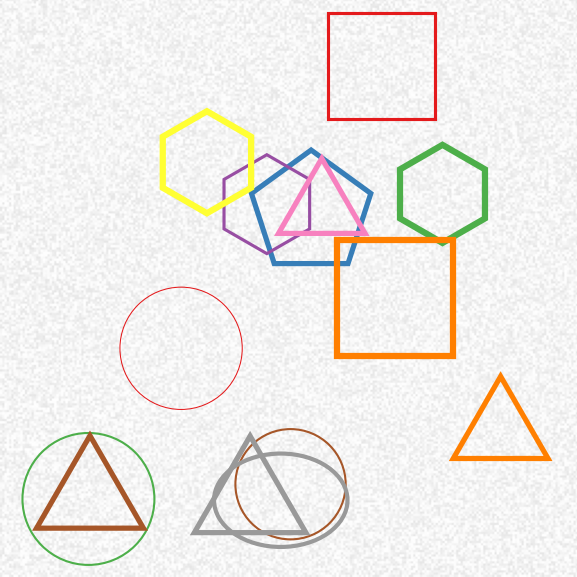[{"shape": "circle", "thickness": 0.5, "radius": 0.53, "center": [0.314, 0.396]}, {"shape": "square", "thickness": 1.5, "radius": 0.46, "center": [0.66, 0.885]}, {"shape": "pentagon", "thickness": 2.5, "radius": 0.54, "center": [0.539, 0.631]}, {"shape": "hexagon", "thickness": 3, "radius": 0.42, "center": [0.766, 0.663]}, {"shape": "circle", "thickness": 1, "radius": 0.57, "center": [0.153, 0.135]}, {"shape": "hexagon", "thickness": 1.5, "radius": 0.43, "center": [0.462, 0.646]}, {"shape": "square", "thickness": 3, "radius": 0.5, "center": [0.684, 0.483]}, {"shape": "triangle", "thickness": 2.5, "radius": 0.47, "center": [0.867, 0.253]}, {"shape": "hexagon", "thickness": 3, "radius": 0.44, "center": [0.358, 0.718]}, {"shape": "triangle", "thickness": 2.5, "radius": 0.53, "center": [0.156, 0.138]}, {"shape": "circle", "thickness": 1, "radius": 0.48, "center": [0.503, 0.161]}, {"shape": "triangle", "thickness": 2.5, "radius": 0.43, "center": [0.557, 0.638]}, {"shape": "triangle", "thickness": 2.5, "radius": 0.56, "center": [0.433, 0.133]}, {"shape": "oval", "thickness": 2, "radius": 0.58, "center": [0.486, 0.133]}]